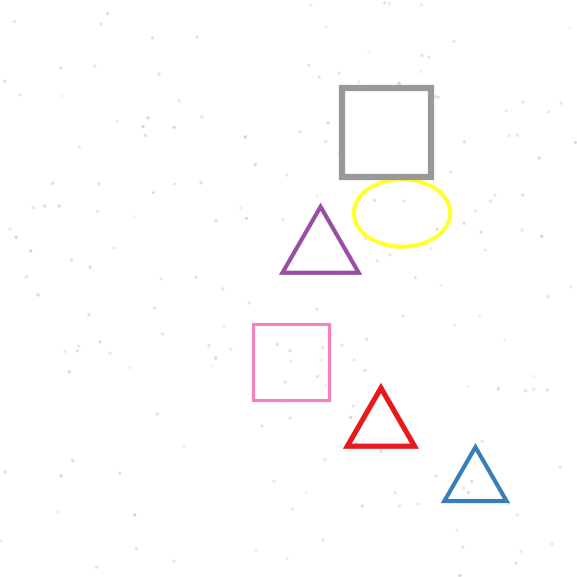[{"shape": "triangle", "thickness": 2.5, "radius": 0.34, "center": [0.66, 0.26]}, {"shape": "triangle", "thickness": 2, "radius": 0.31, "center": [0.823, 0.163]}, {"shape": "triangle", "thickness": 2, "radius": 0.38, "center": [0.555, 0.565]}, {"shape": "oval", "thickness": 2, "radius": 0.42, "center": [0.696, 0.63]}, {"shape": "square", "thickness": 1.5, "radius": 0.33, "center": [0.504, 0.372]}, {"shape": "square", "thickness": 3, "radius": 0.38, "center": [0.67, 0.77]}]